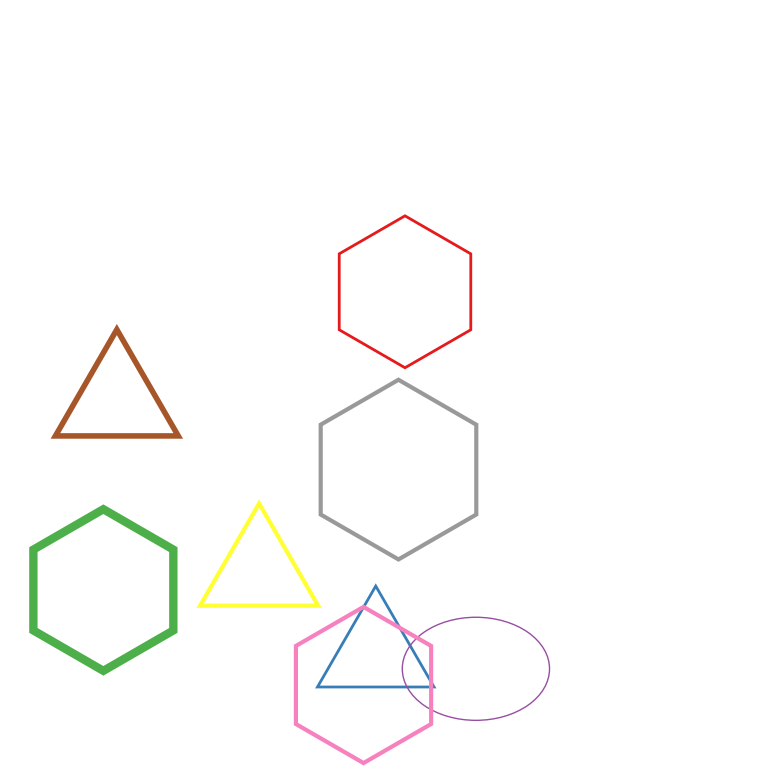[{"shape": "hexagon", "thickness": 1, "radius": 0.49, "center": [0.526, 0.621]}, {"shape": "triangle", "thickness": 1, "radius": 0.44, "center": [0.488, 0.151]}, {"shape": "hexagon", "thickness": 3, "radius": 0.52, "center": [0.134, 0.234]}, {"shape": "oval", "thickness": 0.5, "radius": 0.48, "center": [0.618, 0.131]}, {"shape": "triangle", "thickness": 1.5, "radius": 0.44, "center": [0.336, 0.258]}, {"shape": "triangle", "thickness": 2, "radius": 0.46, "center": [0.152, 0.48]}, {"shape": "hexagon", "thickness": 1.5, "radius": 0.51, "center": [0.472, 0.11]}, {"shape": "hexagon", "thickness": 1.5, "radius": 0.58, "center": [0.518, 0.39]}]